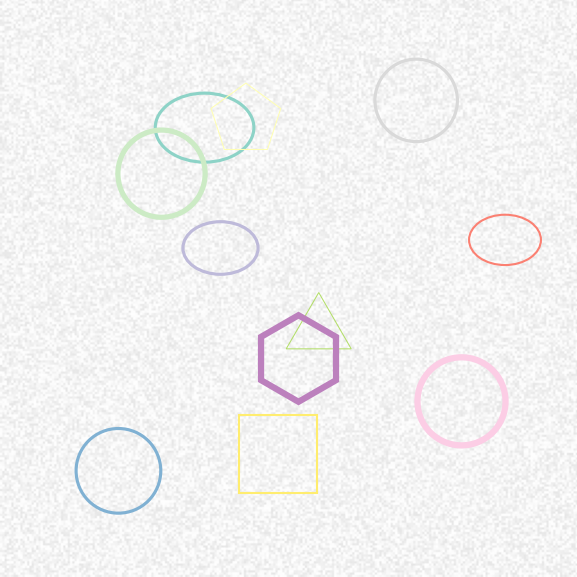[{"shape": "oval", "thickness": 1.5, "radius": 0.43, "center": [0.354, 0.778]}, {"shape": "pentagon", "thickness": 0.5, "radius": 0.32, "center": [0.426, 0.792]}, {"shape": "oval", "thickness": 1.5, "radius": 0.33, "center": [0.382, 0.57]}, {"shape": "oval", "thickness": 1, "radius": 0.31, "center": [0.874, 0.584]}, {"shape": "circle", "thickness": 1.5, "radius": 0.37, "center": [0.205, 0.184]}, {"shape": "triangle", "thickness": 0.5, "radius": 0.32, "center": [0.552, 0.428]}, {"shape": "circle", "thickness": 3, "radius": 0.38, "center": [0.799, 0.304]}, {"shape": "circle", "thickness": 1.5, "radius": 0.36, "center": [0.721, 0.825]}, {"shape": "hexagon", "thickness": 3, "radius": 0.37, "center": [0.517, 0.378]}, {"shape": "circle", "thickness": 2.5, "radius": 0.38, "center": [0.28, 0.698]}, {"shape": "square", "thickness": 1, "radius": 0.34, "center": [0.481, 0.213]}]